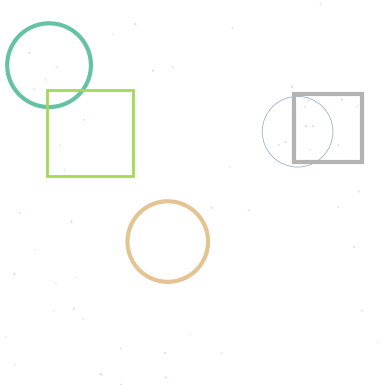[{"shape": "circle", "thickness": 3, "radius": 0.54, "center": [0.127, 0.831]}, {"shape": "circle", "thickness": 0.5, "radius": 0.46, "center": [0.773, 0.658]}, {"shape": "square", "thickness": 2, "radius": 0.56, "center": [0.235, 0.654]}, {"shape": "circle", "thickness": 3, "radius": 0.52, "center": [0.436, 0.373]}, {"shape": "square", "thickness": 3, "radius": 0.44, "center": [0.852, 0.667]}]